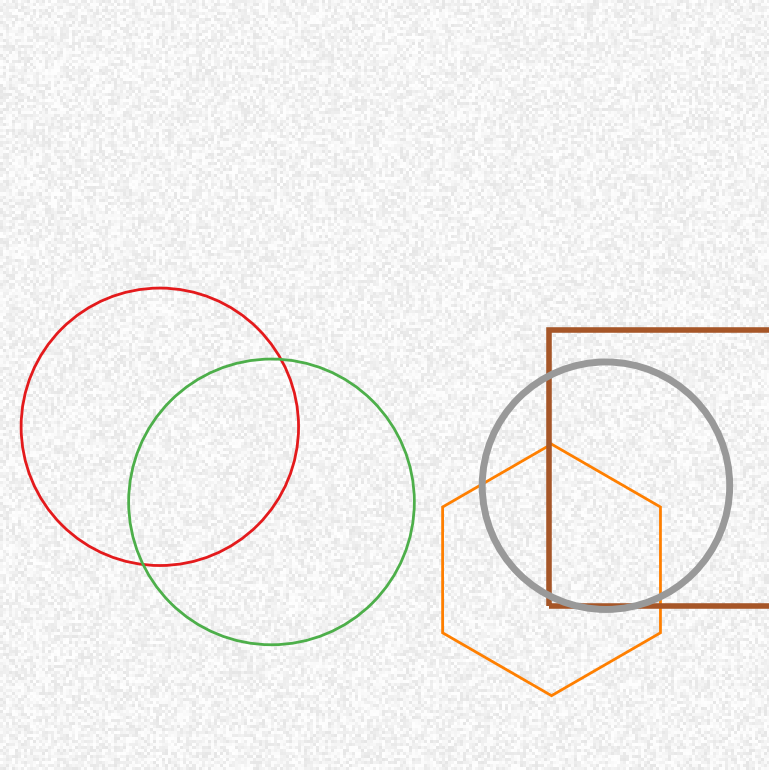[{"shape": "circle", "thickness": 1, "radius": 0.9, "center": [0.208, 0.446]}, {"shape": "circle", "thickness": 1, "radius": 0.93, "center": [0.353, 0.348]}, {"shape": "hexagon", "thickness": 1, "radius": 0.82, "center": [0.716, 0.26]}, {"shape": "square", "thickness": 2, "radius": 0.9, "center": [0.892, 0.392]}, {"shape": "circle", "thickness": 2.5, "radius": 0.8, "center": [0.787, 0.369]}]